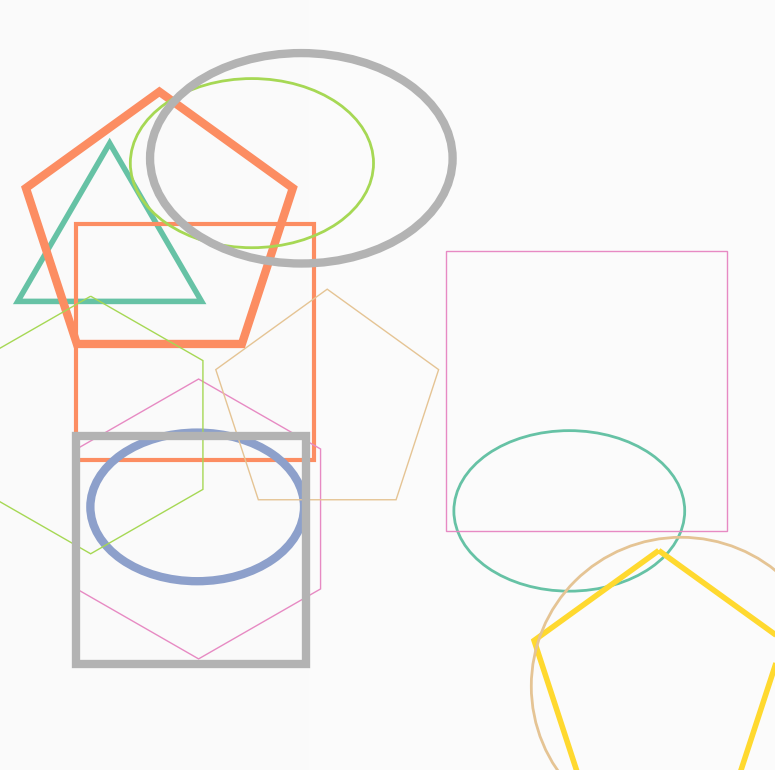[{"shape": "oval", "thickness": 1, "radius": 0.74, "center": [0.735, 0.337]}, {"shape": "triangle", "thickness": 2, "radius": 0.68, "center": [0.142, 0.677]}, {"shape": "square", "thickness": 1.5, "radius": 0.77, "center": [0.251, 0.556]}, {"shape": "pentagon", "thickness": 3, "radius": 0.91, "center": [0.206, 0.7]}, {"shape": "oval", "thickness": 3, "radius": 0.69, "center": [0.254, 0.342]}, {"shape": "square", "thickness": 0.5, "radius": 0.91, "center": [0.757, 0.492]}, {"shape": "hexagon", "thickness": 0.5, "radius": 0.91, "center": [0.256, 0.326]}, {"shape": "hexagon", "thickness": 0.5, "radius": 0.84, "center": [0.117, 0.448]}, {"shape": "oval", "thickness": 1, "radius": 0.78, "center": [0.325, 0.788]}, {"shape": "pentagon", "thickness": 2, "radius": 0.85, "center": [0.85, 0.116]}, {"shape": "pentagon", "thickness": 0.5, "radius": 0.76, "center": [0.422, 0.473]}, {"shape": "circle", "thickness": 1, "radius": 0.97, "center": [0.879, 0.109]}, {"shape": "square", "thickness": 3, "radius": 0.74, "center": [0.246, 0.286]}, {"shape": "oval", "thickness": 3, "radius": 0.98, "center": [0.389, 0.794]}]